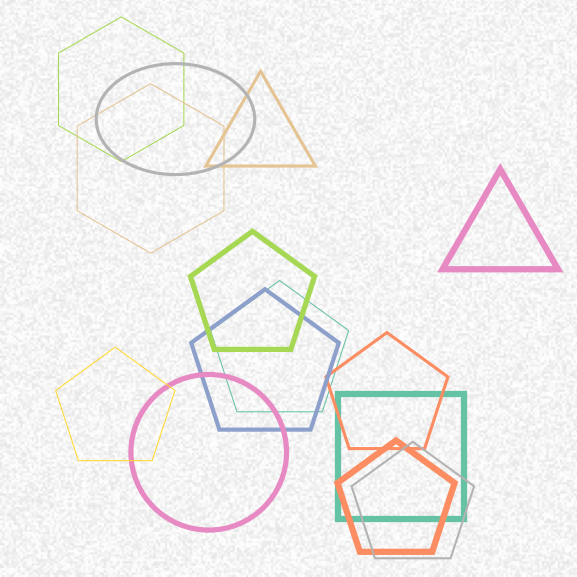[{"shape": "pentagon", "thickness": 0.5, "radius": 0.63, "center": [0.484, 0.388]}, {"shape": "square", "thickness": 3, "radius": 0.54, "center": [0.694, 0.208]}, {"shape": "pentagon", "thickness": 1.5, "radius": 0.56, "center": [0.67, 0.312]}, {"shape": "pentagon", "thickness": 3, "radius": 0.53, "center": [0.686, 0.13]}, {"shape": "pentagon", "thickness": 2, "radius": 0.67, "center": [0.459, 0.364]}, {"shape": "circle", "thickness": 2.5, "radius": 0.67, "center": [0.361, 0.216]}, {"shape": "triangle", "thickness": 3, "radius": 0.58, "center": [0.866, 0.591]}, {"shape": "pentagon", "thickness": 2.5, "radius": 0.57, "center": [0.437, 0.486]}, {"shape": "hexagon", "thickness": 0.5, "radius": 0.63, "center": [0.21, 0.845]}, {"shape": "pentagon", "thickness": 0.5, "radius": 0.54, "center": [0.2, 0.289]}, {"shape": "hexagon", "thickness": 0.5, "radius": 0.73, "center": [0.261, 0.708]}, {"shape": "triangle", "thickness": 1.5, "radius": 0.55, "center": [0.451, 0.766]}, {"shape": "oval", "thickness": 1.5, "radius": 0.69, "center": [0.304, 0.793]}, {"shape": "pentagon", "thickness": 1, "radius": 0.56, "center": [0.715, 0.123]}]